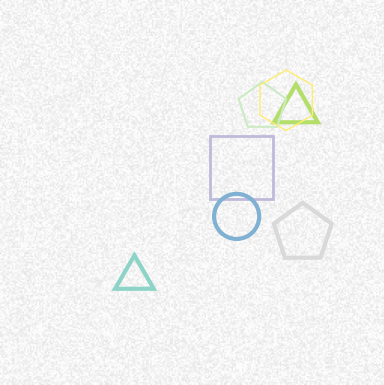[{"shape": "triangle", "thickness": 3, "radius": 0.29, "center": [0.349, 0.279]}, {"shape": "square", "thickness": 2, "radius": 0.41, "center": [0.627, 0.564]}, {"shape": "circle", "thickness": 3, "radius": 0.29, "center": [0.615, 0.438]}, {"shape": "triangle", "thickness": 3, "radius": 0.33, "center": [0.769, 0.715]}, {"shape": "pentagon", "thickness": 3, "radius": 0.39, "center": [0.786, 0.394]}, {"shape": "pentagon", "thickness": 1.5, "radius": 0.32, "center": [0.682, 0.723]}, {"shape": "hexagon", "thickness": 1, "radius": 0.39, "center": [0.743, 0.74]}]